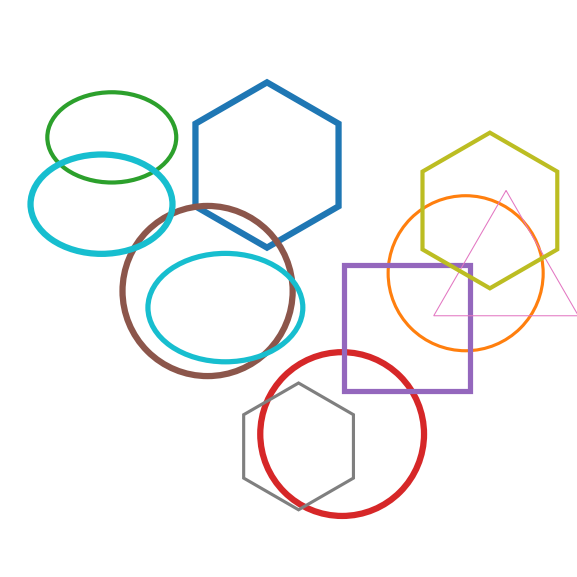[{"shape": "hexagon", "thickness": 3, "radius": 0.72, "center": [0.462, 0.713]}, {"shape": "circle", "thickness": 1.5, "radius": 0.67, "center": [0.806, 0.526]}, {"shape": "oval", "thickness": 2, "radius": 0.56, "center": [0.194, 0.761]}, {"shape": "circle", "thickness": 3, "radius": 0.71, "center": [0.592, 0.248]}, {"shape": "square", "thickness": 2.5, "radius": 0.55, "center": [0.705, 0.431]}, {"shape": "circle", "thickness": 3, "radius": 0.74, "center": [0.359, 0.495]}, {"shape": "triangle", "thickness": 0.5, "radius": 0.72, "center": [0.876, 0.525]}, {"shape": "hexagon", "thickness": 1.5, "radius": 0.55, "center": [0.517, 0.226]}, {"shape": "hexagon", "thickness": 2, "radius": 0.67, "center": [0.848, 0.635]}, {"shape": "oval", "thickness": 3, "radius": 0.61, "center": [0.176, 0.646]}, {"shape": "oval", "thickness": 2.5, "radius": 0.67, "center": [0.39, 0.466]}]